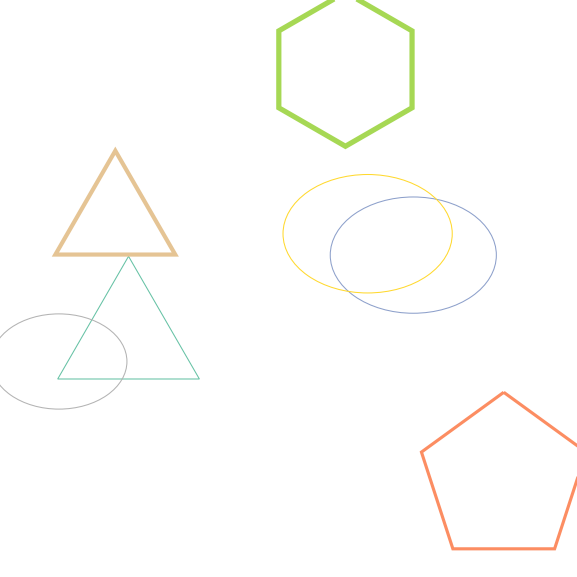[{"shape": "triangle", "thickness": 0.5, "radius": 0.71, "center": [0.223, 0.414]}, {"shape": "pentagon", "thickness": 1.5, "radius": 0.75, "center": [0.872, 0.17]}, {"shape": "oval", "thickness": 0.5, "radius": 0.72, "center": [0.716, 0.557]}, {"shape": "hexagon", "thickness": 2.5, "radius": 0.67, "center": [0.598, 0.879]}, {"shape": "oval", "thickness": 0.5, "radius": 0.73, "center": [0.637, 0.594]}, {"shape": "triangle", "thickness": 2, "radius": 0.6, "center": [0.2, 0.618]}, {"shape": "oval", "thickness": 0.5, "radius": 0.59, "center": [0.102, 0.373]}]